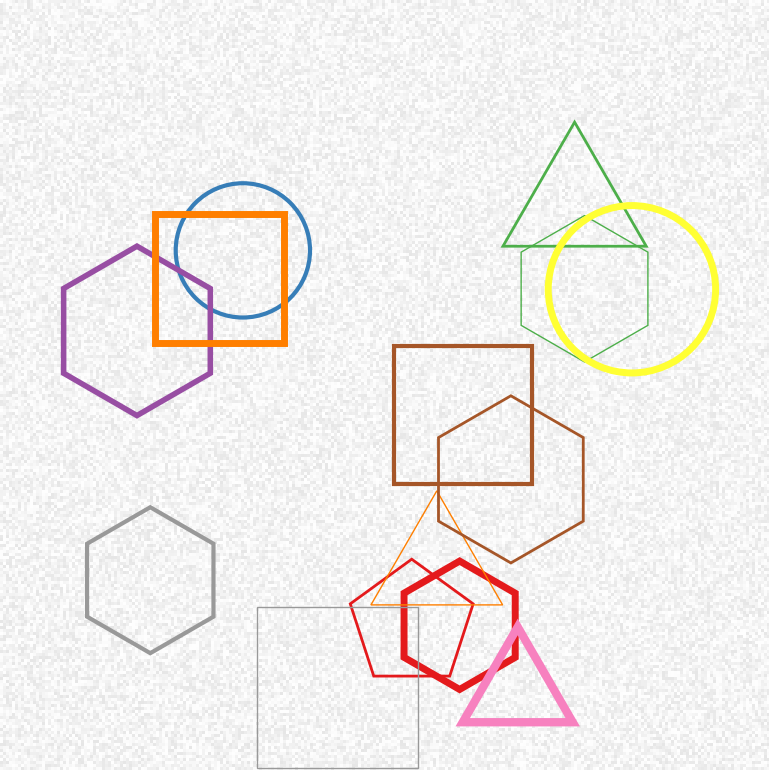[{"shape": "pentagon", "thickness": 1, "radius": 0.42, "center": [0.535, 0.19]}, {"shape": "hexagon", "thickness": 2.5, "radius": 0.42, "center": [0.597, 0.188]}, {"shape": "circle", "thickness": 1.5, "radius": 0.44, "center": [0.315, 0.675]}, {"shape": "hexagon", "thickness": 0.5, "radius": 0.48, "center": [0.759, 0.625]}, {"shape": "triangle", "thickness": 1, "radius": 0.54, "center": [0.746, 0.734]}, {"shape": "hexagon", "thickness": 2, "radius": 0.55, "center": [0.178, 0.57]}, {"shape": "triangle", "thickness": 0.5, "radius": 0.49, "center": [0.567, 0.264]}, {"shape": "square", "thickness": 2.5, "radius": 0.42, "center": [0.285, 0.638]}, {"shape": "circle", "thickness": 2.5, "radius": 0.54, "center": [0.821, 0.624]}, {"shape": "hexagon", "thickness": 1, "radius": 0.54, "center": [0.663, 0.377]}, {"shape": "square", "thickness": 1.5, "radius": 0.45, "center": [0.601, 0.461]}, {"shape": "triangle", "thickness": 3, "radius": 0.41, "center": [0.672, 0.103]}, {"shape": "square", "thickness": 0.5, "radius": 0.52, "center": [0.439, 0.108]}, {"shape": "hexagon", "thickness": 1.5, "radius": 0.47, "center": [0.195, 0.246]}]